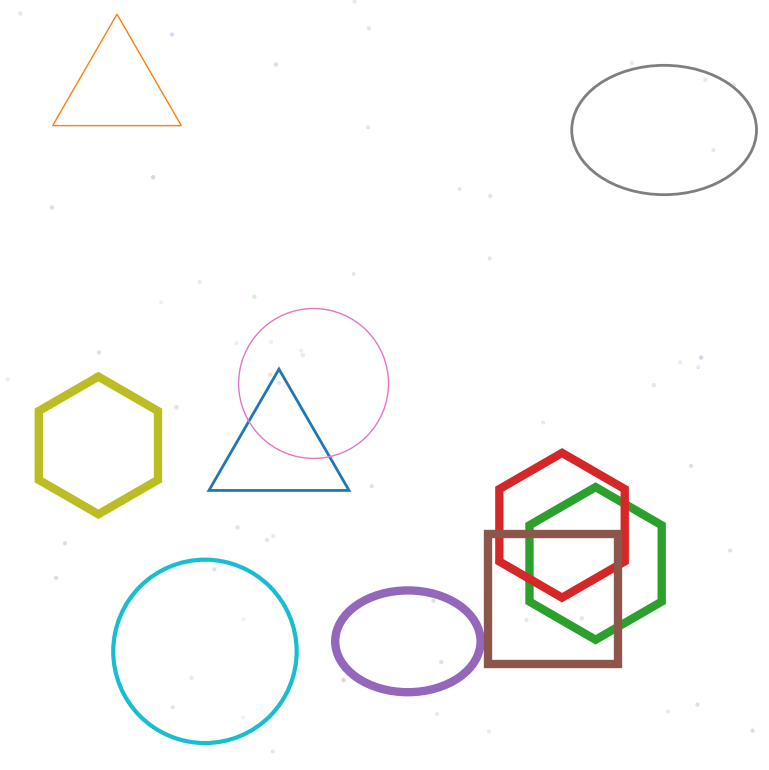[{"shape": "triangle", "thickness": 1, "radius": 0.53, "center": [0.362, 0.416]}, {"shape": "triangle", "thickness": 0.5, "radius": 0.48, "center": [0.152, 0.885]}, {"shape": "hexagon", "thickness": 3, "radius": 0.5, "center": [0.773, 0.268]}, {"shape": "hexagon", "thickness": 3, "radius": 0.47, "center": [0.73, 0.318]}, {"shape": "oval", "thickness": 3, "radius": 0.47, "center": [0.53, 0.167]}, {"shape": "square", "thickness": 3, "radius": 0.42, "center": [0.718, 0.222]}, {"shape": "circle", "thickness": 0.5, "radius": 0.49, "center": [0.407, 0.502]}, {"shape": "oval", "thickness": 1, "radius": 0.6, "center": [0.862, 0.831]}, {"shape": "hexagon", "thickness": 3, "radius": 0.45, "center": [0.128, 0.422]}, {"shape": "circle", "thickness": 1.5, "radius": 0.6, "center": [0.266, 0.154]}]